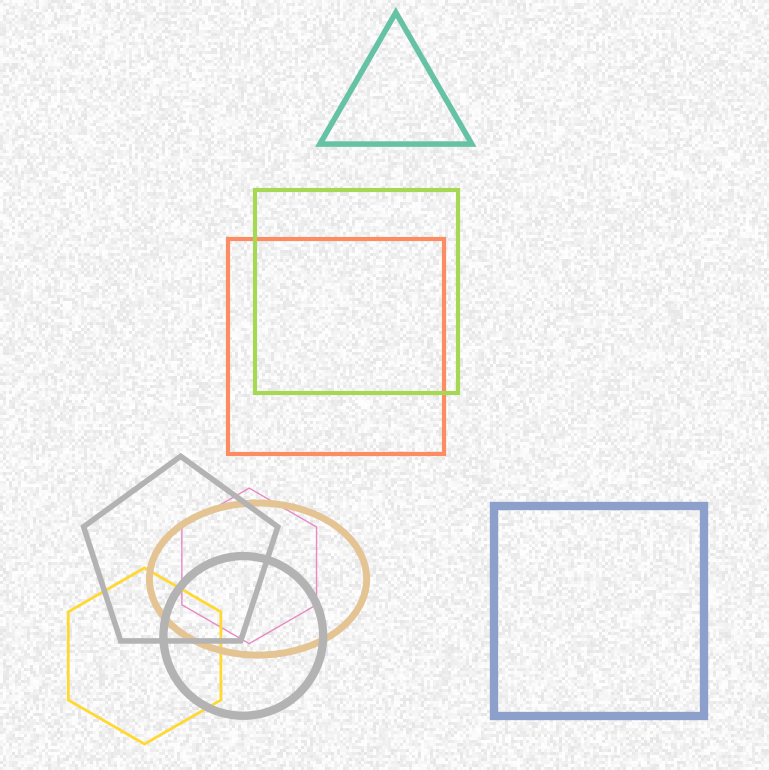[{"shape": "triangle", "thickness": 2, "radius": 0.57, "center": [0.514, 0.87]}, {"shape": "square", "thickness": 1.5, "radius": 0.7, "center": [0.436, 0.55]}, {"shape": "square", "thickness": 3, "radius": 0.68, "center": [0.778, 0.206]}, {"shape": "hexagon", "thickness": 0.5, "radius": 0.5, "center": [0.324, 0.265]}, {"shape": "square", "thickness": 1.5, "radius": 0.66, "center": [0.463, 0.622]}, {"shape": "hexagon", "thickness": 1, "radius": 0.57, "center": [0.188, 0.148]}, {"shape": "oval", "thickness": 2.5, "radius": 0.71, "center": [0.335, 0.248]}, {"shape": "circle", "thickness": 3, "radius": 0.52, "center": [0.316, 0.174]}, {"shape": "pentagon", "thickness": 2, "radius": 0.66, "center": [0.235, 0.275]}]